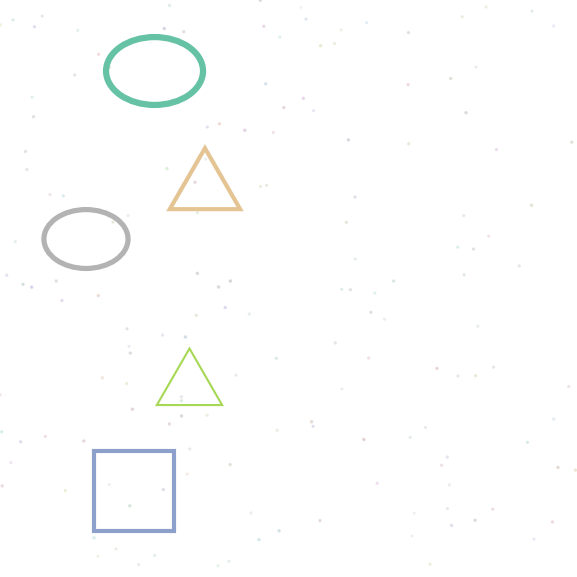[{"shape": "oval", "thickness": 3, "radius": 0.42, "center": [0.268, 0.876]}, {"shape": "square", "thickness": 2, "radius": 0.34, "center": [0.232, 0.149]}, {"shape": "triangle", "thickness": 1, "radius": 0.33, "center": [0.328, 0.33]}, {"shape": "triangle", "thickness": 2, "radius": 0.35, "center": [0.355, 0.672]}, {"shape": "oval", "thickness": 2.5, "radius": 0.36, "center": [0.149, 0.585]}]